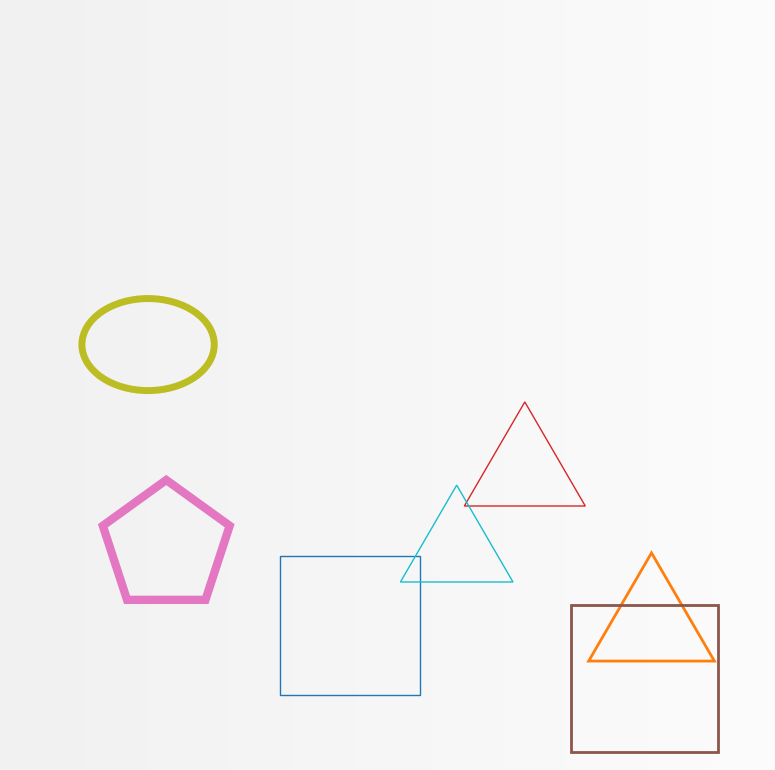[{"shape": "square", "thickness": 0.5, "radius": 0.45, "center": [0.452, 0.187]}, {"shape": "triangle", "thickness": 1, "radius": 0.47, "center": [0.841, 0.188]}, {"shape": "triangle", "thickness": 0.5, "radius": 0.45, "center": [0.677, 0.388]}, {"shape": "square", "thickness": 1, "radius": 0.47, "center": [0.832, 0.119]}, {"shape": "pentagon", "thickness": 3, "radius": 0.43, "center": [0.215, 0.291]}, {"shape": "oval", "thickness": 2.5, "radius": 0.43, "center": [0.191, 0.553]}, {"shape": "triangle", "thickness": 0.5, "radius": 0.42, "center": [0.589, 0.286]}]